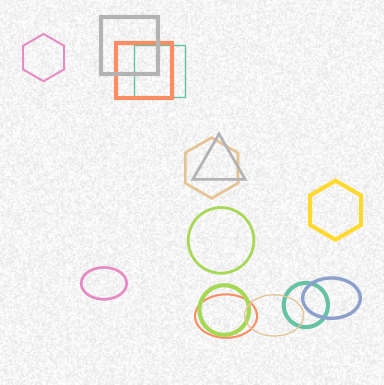[{"shape": "circle", "thickness": 3, "radius": 0.29, "center": [0.794, 0.208]}, {"shape": "square", "thickness": 1, "radius": 0.33, "center": [0.414, 0.815]}, {"shape": "oval", "thickness": 1.5, "radius": 0.4, "center": [0.587, 0.179]}, {"shape": "square", "thickness": 3, "radius": 0.36, "center": [0.374, 0.818]}, {"shape": "oval", "thickness": 2.5, "radius": 0.37, "center": [0.861, 0.226]}, {"shape": "oval", "thickness": 2, "radius": 0.29, "center": [0.27, 0.264]}, {"shape": "hexagon", "thickness": 1.5, "radius": 0.31, "center": [0.113, 0.85]}, {"shape": "circle", "thickness": 2, "radius": 0.43, "center": [0.574, 0.376]}, {"shape": "circle", "thickness": 3, "radius": 0.32, "center": [0.582, 0.195]}, {"shape": "hexagon", "thickness": 3, "radius": 0.38, "center": [0.871, 0.454]}, {"shape": "oval", "thickness": 1, "radius": 0.38, "center": [0.712, 0.181]}, {"shape": "hexagon", "thickness": 2, "radius": 0.39, "center": [0.55, 0.564]}, {"shape": "square", "thickness": 3, "radius": 0.37, "center": [0.336, 0.882]}, {"shape": "triangle", "thickness": 2, "radius": 0.39, "center": [0.569, 0.573]}]